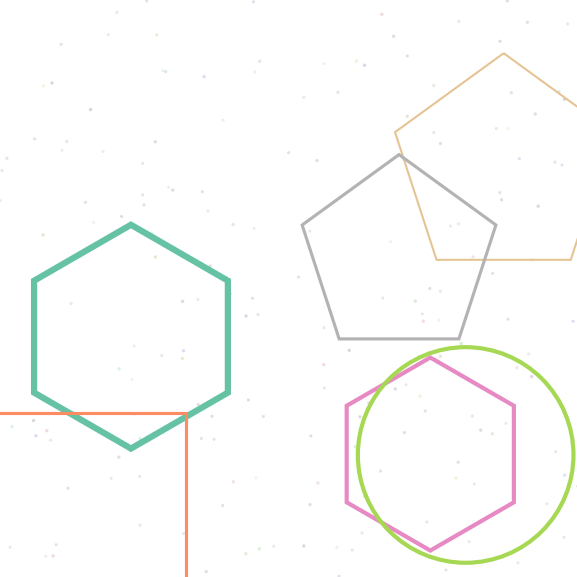[{"shape": "hexagon", "thickness": 3, "radius": 0.97, "center": [0.227, 0.416]}, {"shape": "square", "thickness": 1.5, "radius": 0.89, "center": [0.145, 0.107]}, {"shape": "hexagon", "thickness": 2, "radius": 0.84, "center": [0.745, 0.213]}, {"shape": "circle", "thickness": 2, "radius": 0.93, "center": [0.806, 0.211]}, {"shape": "pentagon", "thickness": 1, "radius": 0.99, "center": [0.872, 0.709]}, {"shape": "pentagon", "thickness": 1.5, "radius": 0.88, "center": [0.691, 0.555]}]